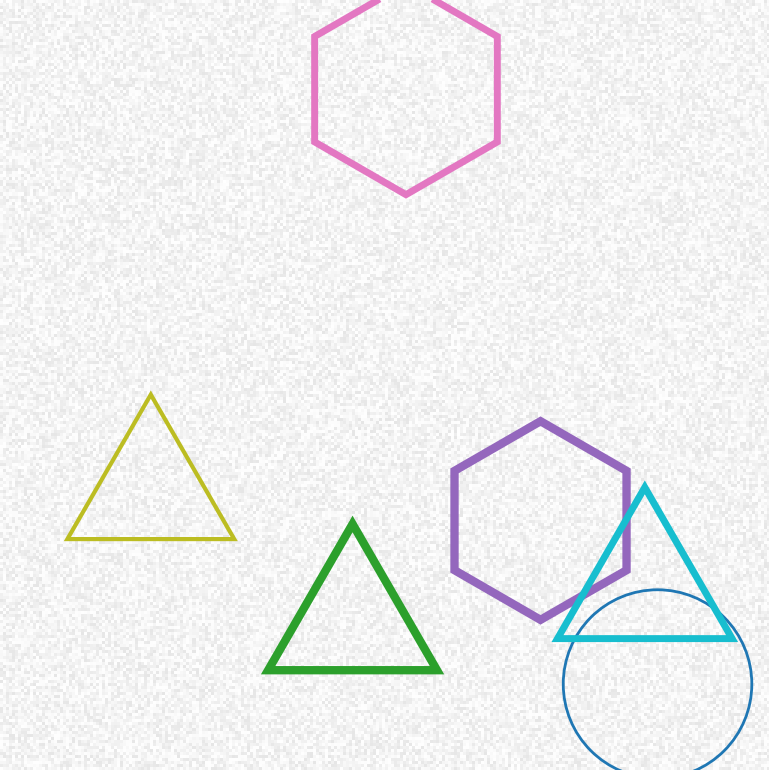[{"shape": "circle", "thickness": 1, "radius": 0.61, "center": [0.854, 0.112]}, {"shape": "triangle", "thickness": 3, "radius": 0.63, "center": [0.458, 0.193]}, {"shape": "hexagon", "thickness": 3, "radius": 0.64, "center": [0.702, 0.324]}, {"shape": "hexagon", "thickness": 2.5, "radius": 0.68, "center": [0.527, 0.884]}, {"shape": "triangle", "thickness": 1.5, "radius": 0.63, "center": [0.196, 0.362]}, {"shape": "triangle", "thickness": 2.5, "radius": 0.65, "center": [0.837, 0.236]}]